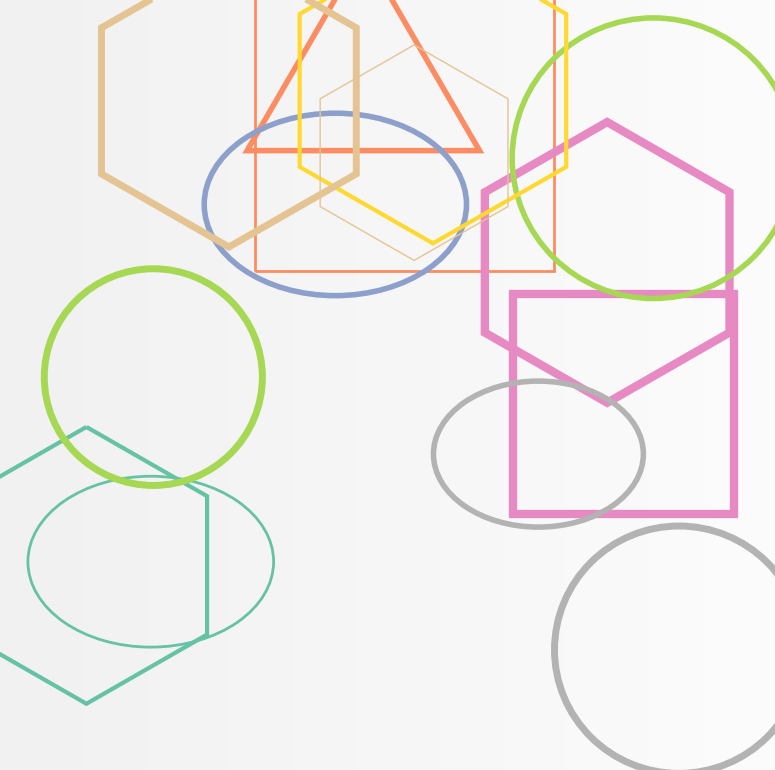[{"shape": "hexagon", "thickness": 1.5, "radius": 0.9, "center": [0.112, 0.266]}, {"shape": "oval", "thickness": 1, "radius": 0.79, "center": [0.195, 0.271]}, {"shape": "triangle", "thickness": 2, "radius": 0.87, "center": [0.469, 0.891]}, {"shape": "square", "thickness": 1, "radius": 0.96, "center": [0.521, 0.841]}, {"shape": "oval", "thickness": 2, "radius": 0.85, "center": [0.433, 0.735]}, {"shape": "hexagon", "thickness": 3, "radius": 0.91, "center": [0.783, 0.659]}, {"shape": "square", "thickness": 3, "radius": 0.71, "center": [0.804, 0.476]}, {"shape": "circle", "thickness": 2, "radius": 0.91, "center": [0.843, 0.795]}, {"shape": "circle", "thickness": 2.5, "radius": 0.7, "center": [0.198, 0.51]}, {"shape": "hexagon", "thickness": 1.5, "radius": 0.99, "center": [0.559, 0.883]}, {"shape": "hexagon", "thickness": 0.5, "radius": 0.7, "center": [0.534, 0.802]}, {"shape": "hexagon", "thickness": 2.5, "radius": 0.95, "center": [0.295, 0.869]}, {"shape": "oval", "thickness": 2, "radius": 0.68, "center": [0.695, 0.41]}, {"shape": "circle", "thickness": 2.5, "radius": 0.8, "center": [0.876, 0.156]}]